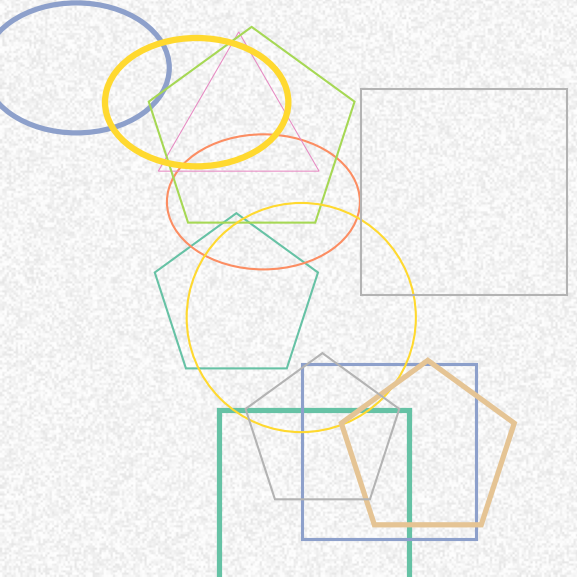[{"shape": "square", "thickness": 2.5, "radius": 0.82, "center": [0.544, 0.125]}, {"shape": "pentagon", "thickness": 1, "radius": 0.74, "center": [0.409, 0.481]}, {"shape": "oval", "thickness": 1, "radius": 0.84, "center": [0.456, 0.65]}, {"shape": "oval", "thickness": 2.5, "radius": 0.8, "center": [0.132, 0.882]}, {"shape": "square", "thickness": 1.5, "radius": 0.75, "center": [0.673, 0.217]}, {"shape": "triangle", "thickness": 0.5, "radius": 0.8, "center": [0.413, 0.783]}, {"shape": "pentagon", "thickness": 1, "radius": 0.94, "center": [0.436, 0.765]}, {"shape": "circle", "thickness": 1, "radius": 0.99, "center": [0.522, 0.449]}, {"shape": "oval", "thickness": 3, "radius": 0.79, "center": [0.341, 0.822]}, {"shape": "pentagon", "thickness": 2.5, "radius": 0.79, "center": [0.741, 0.218]}, {"shape": "pentagon", "thickness": 1, "radius": 0.7, "center": [0.558, 0.248]}, {"shape": "square", "thickness": 1, "radius": 0.89, "center": [0.803, 0.666]}]